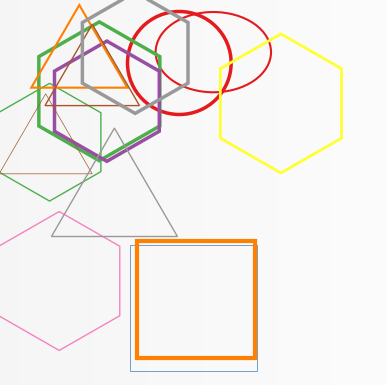[{"shape": "circle", "thickness": 2.5, "radius": 0.67, "center": [0.463, 0.836]}, {"shape": "oval", "thickness": 1.5, "radius": 0.74, "center": [0.551, 0.865]}, {"shape": "square", "thickness": 0.5, "radius": 0.82, "center": [0.499, 0.2]}, {"shape": "hexagon", "thickness": 2.5, "radius": 0.9, "center": [0.256, 0.763]}, {"shape": "hexagon", "thickness": 1, "radius": 0.76, "center": [0.128, 0.631]}, {"shape": "hexagon", "thickness": 2.5, "radius": 0.78, "center": [0.276, 0.737]}, {"shape": "triangle", "thickness": 1.5, "radius": 0.72, "center": [0.205, 0.844]}, {"shape": "square", "thickness": 3, "radius": 0.76, "center": [0.507, 0.223]}, {"shape": "hexagon", "thickness": 2, "radius": 0.9, "center": [0.725, 0.731]}, {"shape": "triangle", "thickness": 0.5, "radius": 0.69, "center": [0.118, 0.618]}, {"shape": "triangle", "thickness": 1, "radius": 0.7, "center": [0.238, 0.796]}, {"shape": "hexagon", "thickness": 1, "radius": 0.9, "center": [0.153, 0.27]}, {"shape": "hexagon", "thickness": 2.5, "radius": 0.79, "center": [0.349, 0.863]}, {"shape": "triangle", "thickness": 1, "radius": 0.94, "center": [0.295, 0.48]}]